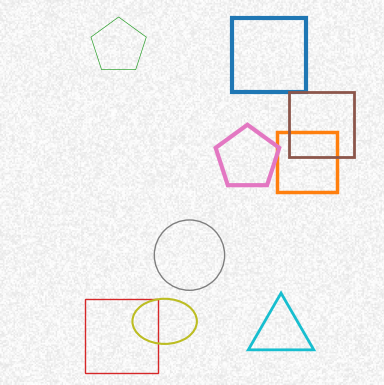[{"shape": "square", "thickness": 3, "radius": 0.48, "center": [0.699, 0.858]}, {"shape": "square", "thickness": 2.5, "radius": 0.39, "center": [0.798, 0.58]}, {"shape": "pentagon", "thickness": 0.5, "radius": 0.38, "center": [0.308, 0.88]}, {"shape": "square", "thickness": 1, "radius": 0.48, "center": [0.316, 0.128]}, {"shape": "square", "thickness": 2, "radius": 0.42, "center": [0.835, 0.676]}, {"shape": "pentagon", "thickness": 3, "radius": 0.43, "center": [0.643, 0.589]}, {"shape": "circle", "thickness": 1, "radius": 0.46, "center": [0.492, 0.337]}, {"shape": "oval", "thickness": 1.5, "radius": 0.42, "center": [0.428, 0.165]}, {"shape": "triangle", "thickness": 2, "radius": 0.49, "center": [0.73, 0.14]}]